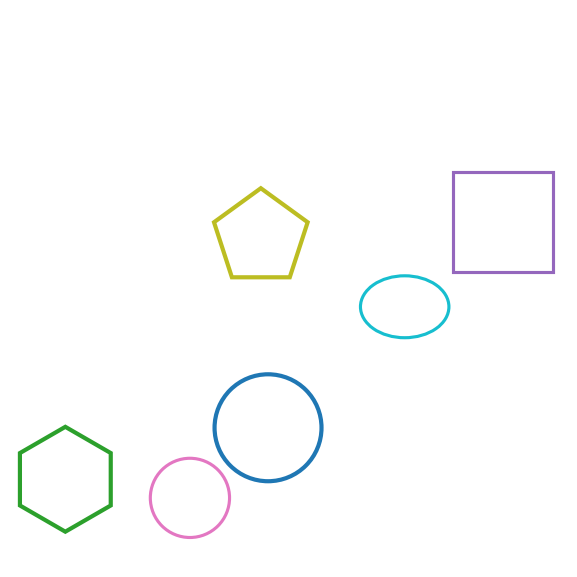[{"shape": "circle", "thickness": 2, "radius": 0.46, "center": [0.464, 0.258]}, {"shape": "hexagon", "thickness": 2, "radius": 0.45, "center": [0.113, 0.169]}, {"shape": "square", "thickness": 1.5, "radius": 0.43, "center": [0.87, 0.614]}, {"shape": "circle", "thickness": 1.5, "radius": 0.34, "center": [0.329, 0.137]}, {"shape": "pentagon", "thickness": 2, "radius": 0.43, "center": [0.452, 0.588]}, {"shape": "oval", "thickness": 1.5, "radius": 0.38, "center": [0.701, 0.468]}]